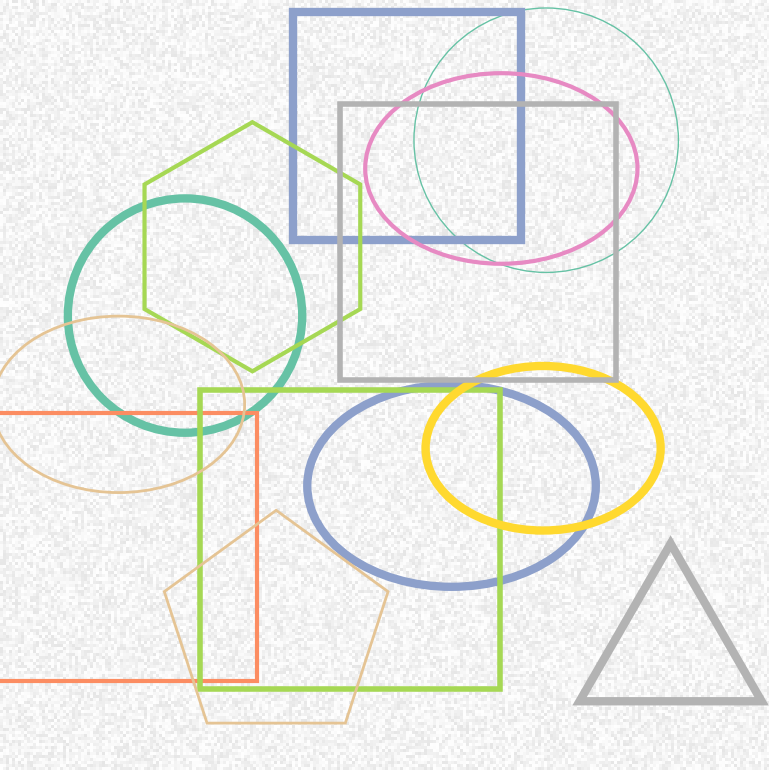[{"shape": "circle", "thickness": 3, "radius": 0.76, "center": [0.24, 0.59]}, {"shape": "circle", "thickness": 0.5, "radius": 0.86, "center": [0.709, 0.818]}, {"shape": "square", "thickness": 1.5, "radius": 0.87, "center": [0.159, 0.29]}, {"shape": "oval", "thickness": 3, "radius": 0.94, "center": [0.586, 0.369]}, {"shape": "square", "thickness": 3, "radius": 0.74, "center": [0.529, 0.837]}, {"shape": "oval", "thickness": 1.5, "radius": 0.88, "center": [0.651, 0.781]}, {"shape": "hexagon", "thickness": 1.5, "radius": 0.81, "center": [0.328, 0.68]}, {"shape": "square", "thickness": 2, "radius": 0.97, "center": [0.454, 0.3]}, {"shape": "oval", "thickness": 3, "radius": 0.76, "center": [0.705, 0.418]}, {"shape": "oval", "thickness": 1, "radius": 0.82, "center": [0.154, 0.475]}, {"shape": "pentagon", "thickness": 1, "radius": 0.76, "center": [0.359, 0.184]}, {"shape": "square", "thickness": 2, "radius": 0.9, "center": [0.621, 0.686]}, {"shape": "triangle", "thickness": 3, "radius": 0.68, "center": [0.871, 0.158]}]